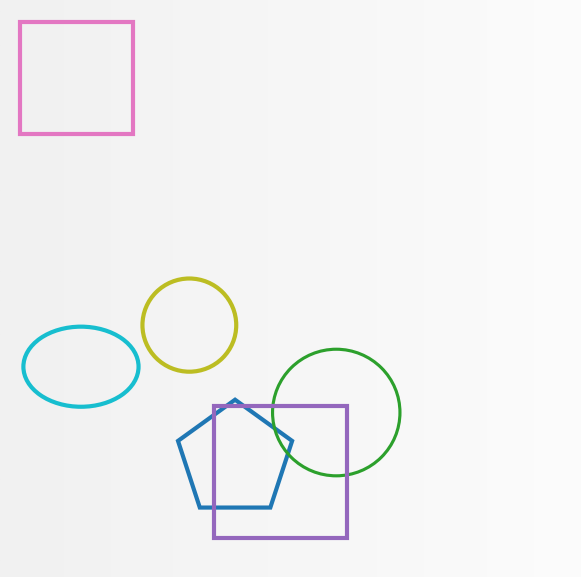[{"shape": "pentagon", "thickness": 2, "radius": 0.52, "center": [0.404, 0.204]}, {"shape": "circle", "thickness": 1.5, "radius": 0.55, "center": [0.579, 0.285]}, {"shape": "square", "thickness": 2, "radius": 0.57, "center": [0.483, 0.182]}, {"shape": "square", "thickness": 2, "radius": 0.49, "center": [0.131, 0.864]}, {"shape": "circle", "thickness": 2, "radius": 0.4, "center": [0.326, 0.436]}, {"shape": "oval", "thickness": 2, "radius": 0.5, "center": [0.139, 0.364]}]